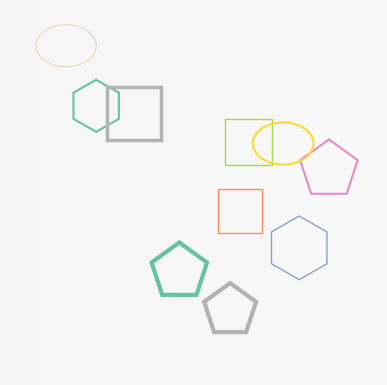[{"shape": "hexagon", "thickness": 1.5, "radius": 0.34, "center": [0.248, 0.725]}, {"shape": "pentagon", "thickness": 3, "radius": 0.38, "center": [0.463, 0.295]}, {"shape": "square", "thickness": 1, "radius": 0.29, "center": [0.619, 0.451]}, {"shape": "hexagon", "thickness": 1, "radius": 0.41, "center": [0.772, 0.356]}, {"shape": "pentagon", "thickness": 1.5, "radius": 0.39, "center": [0.849, 0.56]}, {"shape": "square", "thickness": 1, "radius": 0.3, "center": [0.642, 0.631]}, {"shape": "oval", "thickness": 1.5, "radius": 0.39, "center": [0.731, 0.627]}, {"shape": "oval", "thickness": 0.5, "radius": 0.39, "center": [0.17, 0.881]}, {"shape": "pentagon", "thickness": 3, "radius": 0.35, "center": [0.594, 0.194]}, {"shape": "square", "thickness": 2.5, "radius": 0.35, "center": [0.346, 0.705]}]